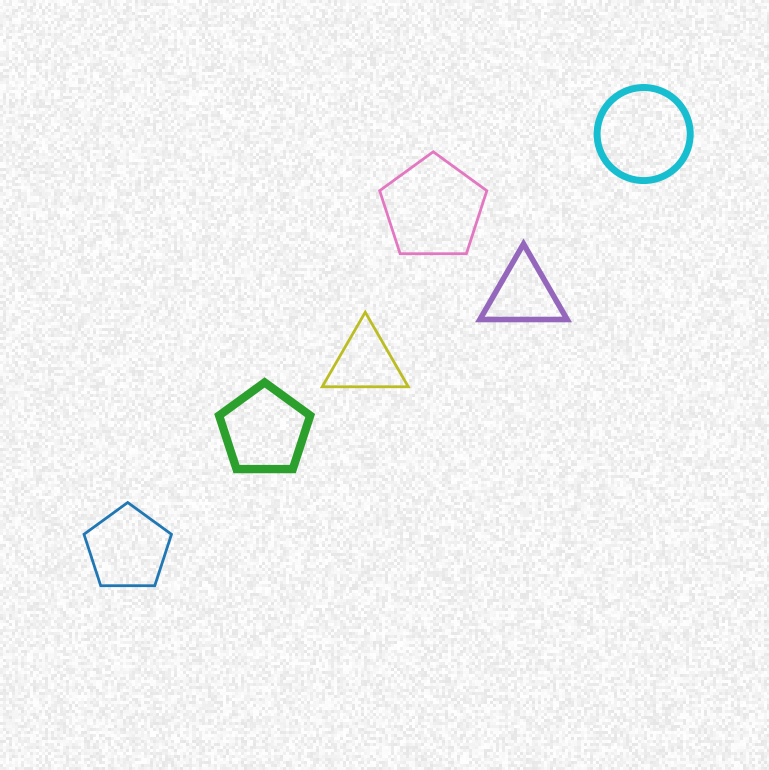[{"shape": "pentagon", "thickness": 1, "radius": 0.3, "center": [0.166, 0.288]}, {"shape": "pentagon", "thickness": 3, "radius": 0.31, "center": [0.344, 0.441]}, {"shape": "triangle", "thickness": 2, "radius": 0.33, "center": [0.68, 0.618]}, {"shape": "pentagon", "thickness": 1, "radius": 0.37, "center": [0.563, 0.73]}, {"shape": "triangle", "thickness": 1, "radius": 0.32, "center": [0.474, 0.53]}, {"shape": "circle", "thickness": 2.5, "radius": 0.3, "center": [0.836, 0.826]}]